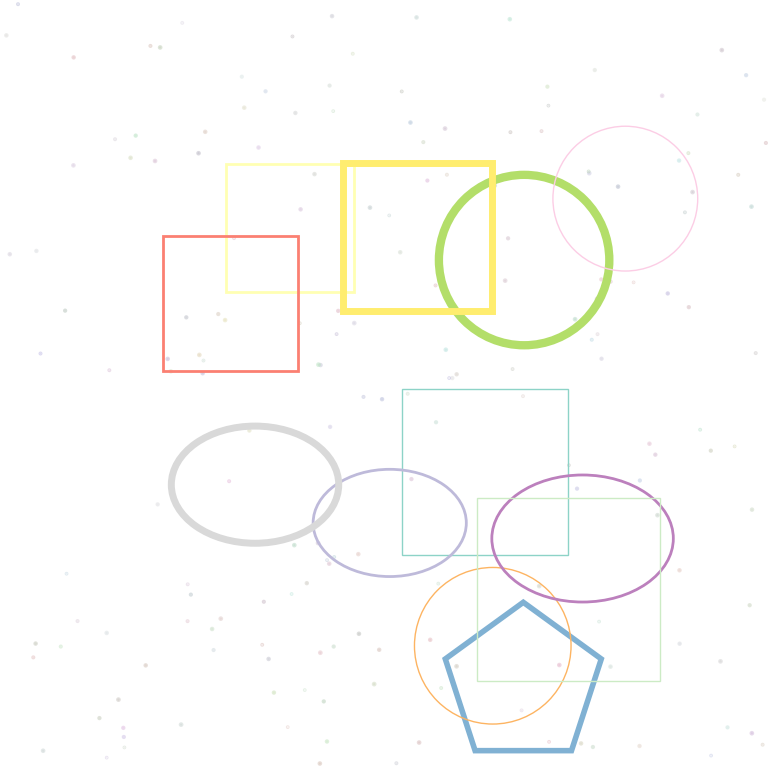[{"shape": "square", "thickness": 0.5, "radius": 0.54, "center": [0.629, 0.387]}, {"shape": "square", "thickness": 1, "radius": 0.41, "center": [0.377, 0.704]}, {"shape": "oval", "thickness": 1, "radius": 0.5, "center": [0.506, 0.321]}, {"shape": "square", "thickness": 1, "radius": 0.44, "center": [0.299, 0.606]}, {"shape": "pentagon", "thickness": 2, "radius": 0.53, "center": [0.68, 0.111]}, {"shape": "circle", "thickness": 0.5, "radius": 0.51, "center": [0.64, 0.161]}, {"shape": "circle", "thickness": 3, "radius": 0.55, "center": [0.681, 0.662]}, {"shape": "circle", "thickness": 0.5, "radius": 0.47, "center": [0.812, 0.742]}, {"shape": "oval", "thickness": 2.5, "radius": 0.54, "center": [0.331, 0.371]}, {"shape": "oval", "thickness": 1, "radius": 0.59, "center": [0.757, 0.301]}, {"shape": "square", "thickness": 0.5, "radius": 0.59, "center": [0.738, 0.234]}, {"shape": "square", "thickness": 2.5, "radius": 0.48, "center": [0.542, 0.692]}]